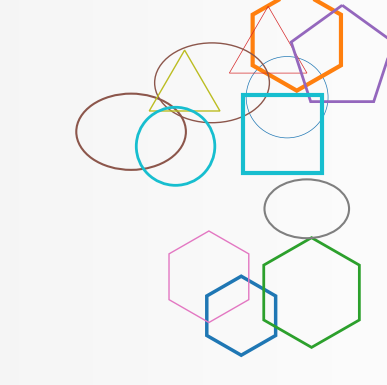[{"shape": "hexagon", "thickness": 2.5, "radius": 0.51, "center": [0.622, 0.18]}, {"shape": "circle", "thickness": 0.5, "radius": 0.53, "center": [0.741, 0.747]}, {"shape": "hexagon", "thickness": 3, "radius": 0.66, "center": [0.766, 0.896]}, {"shape": "hexagon", "thickness": 2, "radius": 0.71, "center": [0.804, 0.24]}, {"shape": "triangle", "thickness": 0.5, "radius": 0.58, "center": [0.692, 0.868]}, {"shape": "pentagon", "thickness": 2, "radius": 0.69, "center": [0.883, 0.848]}, {"shape": "oval", "thickness": 1.5, "radius": 0.71, "center": [0.338, 0.658]}, {"shape": "oval", "thickness": 1, "radius": 0.74, "center": [0.547, 0.785]}, {"shape": "hexagon", "thickness": 1, "radius": 0.59, "center": [0.539, 0.281]}, {"shape": "oval", "thickness": 1.5, "radius": 0.55, "center": [0.792, 0.458]}, {"shape": "triangle", "thickness": 1, "radius": 0.53, "center": [0.476, 0.764]}, {"shape": "circle", "thickness": 2, "radius": 0.51, "center": [0.453, 0.62]}, {"shape": "square", "thickness": 3, "radius": 0.51, "center": [0.729, 0.652]}]